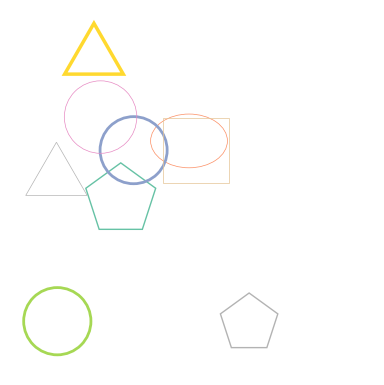[{"shape": "pentagon", "thickness": 1, "radius": 0.48, "center": [0.314, 0.482]}, {"shape": "oval", "thickness": 0.5, "radius": 0.5, "center": [0.491, 0.634]}, {"shape": "circle", "thickness": 2, "radius": 0.44, "center": [0.347, 0.61]}, {"shape": "circle", "thickness": 0.5, "radius": 0.47, "center": [0.261, 0.696]}, {"shape": "circle", "thickness": 2, "radius": 0.44, "center": [0.149, 0.166]}, {"shape": "triangle", "thickness": 2.5, "radius": 0.44, "center": [0.244, 0.851]}, {"shape": "square", "thickness": 0.5, "radius": 0.43, "center": [0.509, 0.609]}, {"shape": "pentagon", "thickness": 1, "radius": 0.39, "center": [0.647, 0.161]}, {"shape": "triangle", "thickness": 0.5, "radius": 0.46, "center": [0.147, 0.538]}]